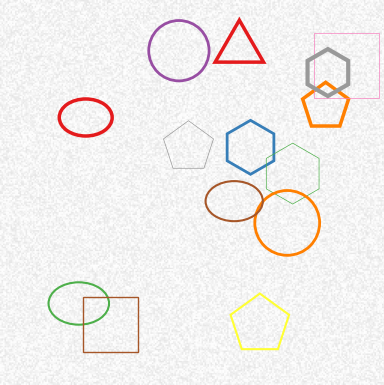[{"shape": "oval", "thickness": 2.5, "radius": 0.34, "center": [0.223, 0.695]}, {"shape": "triangle", "thickness": 2.5, "radius": 0.36, "center": [0.622, 0.875]}, {"shape": "hexagon", "thickness": 2, "radius": 0.35, "center": [0.651, 0.617]}, {"shape": "oval", "thickness": 1.5, "radius": 0.39, "center": [0.205, 0.212]}, {"shape": "hexagon", "thickness": 0.5, "radius": 0.4, "center": [0.76, 0.549]}, {"shape": "circle", "thickness": 2, "radius": 0.39, "center": [0.465, 0.868]}, {"shape": "circle", "thickness": 2, "radius": 0.42, "center": [0.746, 0.421]}, {"shape": "pentagon", "thickness": 2.5, "radius": 0.31, "center": [0.846, 0.723]}, {"shape": "pentagon", "thickness": 1.5, "radius": 0.4, "center": [0.675, 0.158]}, {"shape": "square", "thickness": 1, "radius": 0.36, "center": [0.288, 0.157]}, {"shape": "oval", "thickness": 1.5, "radius": 0.37, "center": [0.608, 0.478]}, {"shape": "square", "thickness": 0.5, "radius": 0.42, "center": [0.9, 0.83]}, {"shape": "hexagon", "thickness": 3, "radius": 0.3, "center": [0.852, 0.812]}, {"shape": "pentagon", "thickness": 0.5, "radius": 0.34, "center": [0.49, 0.618]}]